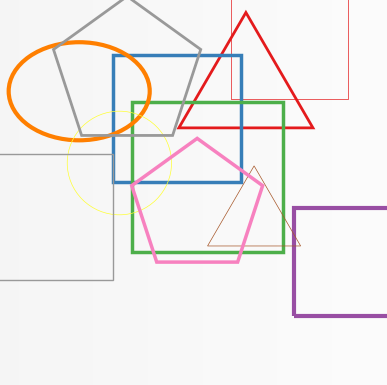[{"shape": "square", "thickness": 0.5, "radius": 0.76, "center": [0.747, 0.895]}, {"shape": "triangle", "thickness": 2, "radius": 1.0, "center": [0.635, 0.768]}, {"shape": "square", "thickness": 2.5, "radius": 0.82, "center": [0.457, 0.692]}, {"shape": "square", "thickness": 2.5, "radius": 0.97, "center": [0.535, 0.541]}, {"shape": "square", "thickness": 3, "radius": 0.7, "center": [0.899, 0.32]}, {"shape": "oval", "thickness": 3, "radius": 0.91, "center": [0.204, 0.763]}, {"shape": "circle", "thickness": 0.5, "radius": 0.67, "center": [0.308, 0.577]}, {"shape": "triangle", "thickness": 0.5, "radius": 0.69, "center": [0.656, 0.43]}, {"shape": "pentagon", "thickness": 2.5, "radius": 0.89, "center": [0.509, 0.463]}, {"shape": "square", "thickness": 1, "radius": 0.82, "center": [0.128, 0.436]}, {"shape": "pentagon", "thickness": 2, "radius": 1.0, "center": [0.328, 0.81]}]